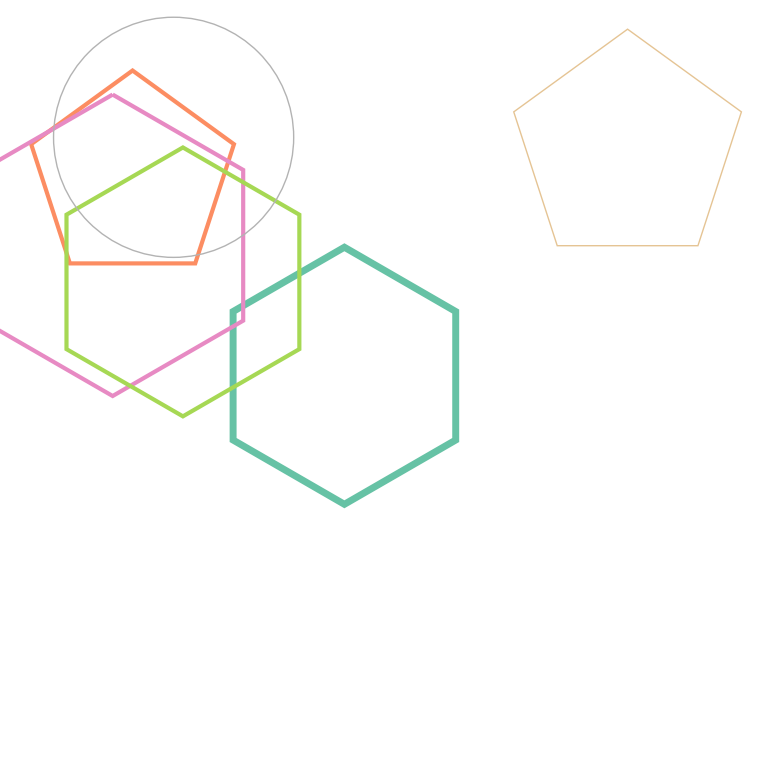[{"shape": "hexagon", "thickness": 2.5, "radius": 0.83, "center": [0.447, 0.512]}, {"shape": "pentagon", "thickness": 1.5, "radius": 0.69, "center": [0.172, 0.77]}, {"shape": "hexagon", "thickness": 1.5, "radius": 0.98, "center": [0.146, 0.681]}, {"shape": "hexagon", "thickness": 1.5, "radius": 0.87, "center": [0.238, 0.634]}, {"shape": "pentagon", "thickness": 0.5, "radius": 0.78, "center": [0.815, 0.807]}, {"shape": "circle", "thickness": 0.5, "radius": 0.78, "center": [0.225, 0.822]}]